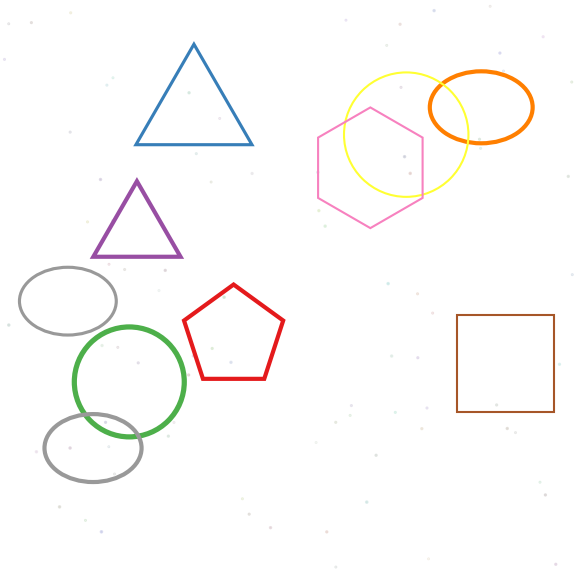[{"shape": "pentagon", "thickness": 2, "radius": 0.45, "center": [0.405, 0.416]}, {"shape": "triangle", "thickness": 1.5, "radius": 0.58, "center": [0.336, 0.807]}, {"shape": "circle", "thickness": 2.5, "radius": 0.48, "center": [0.224, 0.338]}, {"shape": "triangle", "thickness": 2, "radius": 0.44, "center": [0.237, 0.598]}, {"shape": "oval", "thickness": 2, "radius": 0.45, "center": [0.833, 0.813]}, {"shape": "circle", "thickness": 1, "radius": 0.54, "center": [0.703, 0.766]}, {"shape": "square", "thickness": 1, "radius": 0.42, "center": [0.875, 0.369]}, {"shape": "hexagon", "thickness": 1, "radius": 0.52, "center": [0.641, 0.709]}, {"shape": "oval", "thickness": 2, "radius": 0.42, "center": [0.161, 0.223]}, {"shape": "oval", "thickness": 1.5, "radius": 0.42, "center": [0.118, 0.478]}]